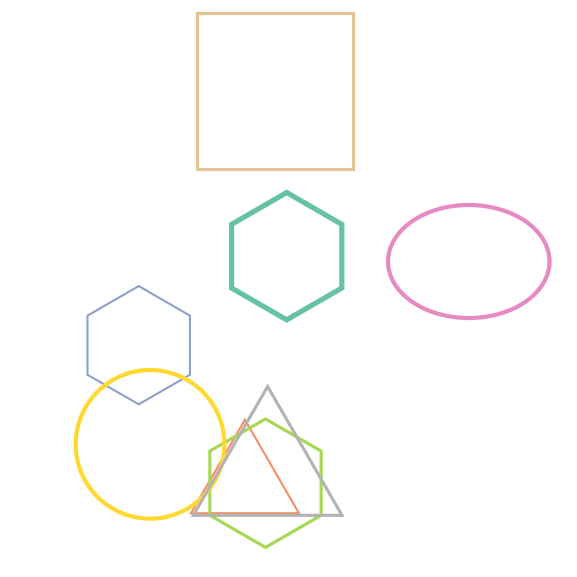[{"shape": "hexagon", "thickness": 2.5, "radius": 0.55, "center": [0.496, 0.556]}, {"shape": "triangle", "thickness": 1, "radius": 0.54, "center": [0.424, 0.164]}, {"shape": "hexagon", "thickness": 1, "radius": 0.51, "center": [0.24, 0.401]}, {"shape": "oval", "thickness": 2, "radius": 0.7, "center": [0.812, 0.546]}, {"shape": "hexagon", "thickness": 1.5, "radius": 0.56, "center": [0.46, 0.162]}, {"shape": "circle", "thickness": 2, "radius": 0.64, "center": [0.26, 0.23]}, {"shape": "square", "thickness": 1.5, "radius": 0.67, "center": [0.476, 0.842]}, {"shape": "triangle", "thickness": 1.5, "radius": 0.74, "center": [0.463, 0.181]}]